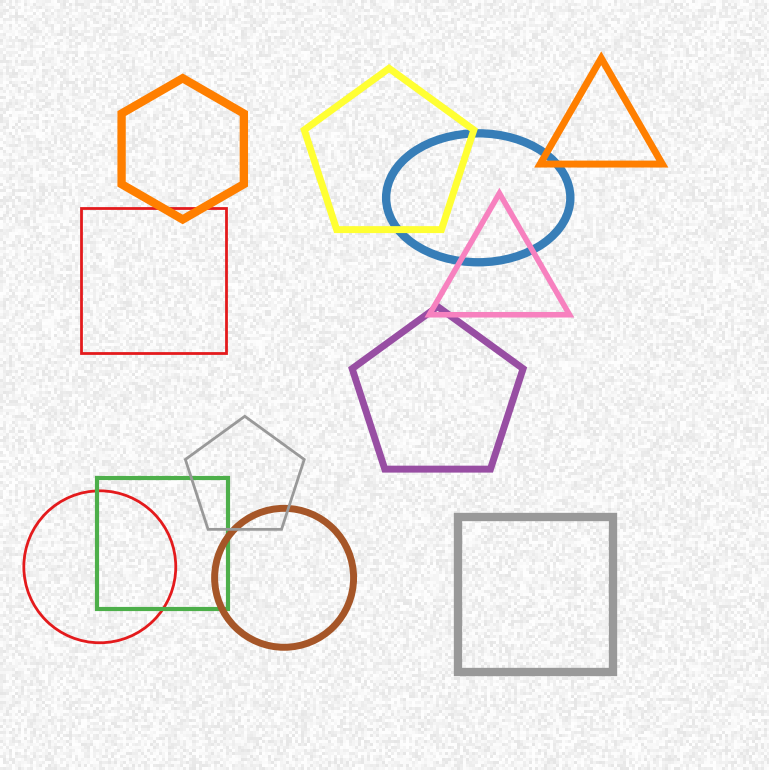[{"shape": "circle", "thickness": 1, "radius": 0.49, "center": [0.13, 0.264]}, {"shape": "square", "thickness": 1, "radius": 0.47, "center": [0.199, 0.636]}, {"shape": "oval", "thickness": 3, "radius": 0.6, "center": [0.621, 0.743]}, {"shape": "square", "thickness": 1.5, "radius": 0.42, "center": [0.211, 0.294]}, {"shape": "pentagon", "thickness": 2.5, "radius": 0.58, "center": [0.568, 0.485]}, {"shape": "triangle", "thickness": 2.5, "radius": 0.46, "center": [0.781, 0.833]}, {"shape": "hexagon", "thickness": 3, "radius": 0.46, "center": [0.237, 0.807]}, {"shape": "pentagon", "thickness": 2.5, "radius": 0.58, "center": [0.505, 0.795]}, {"shape": "circle", "thickness": 2.5, "radius": 0.45, "center": [0.369, 0.25]}, {"shape": "triangle", "thickness": 2, "radius": 0.53, "center": [0.649, 0.644]}, {"shape": "square", "thickness": 3, "radius": 0.5, "center": [0.695, 0.227]}, {"shape": "pentagon", "thickness": 1, "radius": 0.41, "center": [0.318, 0.378]}]